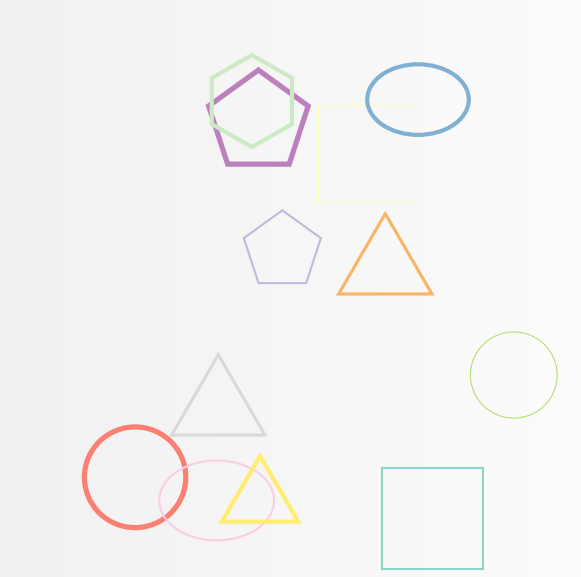[{"shape": "square", "thickness": 1, "radius": 0.44, "center": [0.744, 0.101]}, {"shape": "square", "thickness": 0.5, "radius": 0.42, "center": [0.631, 0.734]}, {"shape": "pentagon", "thickness": 1, "radius": 0.35, "center": [0.486, 0.565]}, {"shape": "circle", "thickness": 2.5, "radius": 0.44, "center": [0.232, 0.173]}, {"shape": "oval", "thickness": 2, "radius": 0.44, "center": [0.719, 0.827]}, {"shape": "triangle", "thickness": 1.5, "radius": 0.46, "center": [0.663, 0.536]}, {"shape": "circle", "thickness": 0.5, "radius": 0.37, "center": [0.884, 0.35]}, {"shape": "oval", "thickness": 1, "radius": 0.49, "center": [0.373, 0.133]}, {"shape": "triangle", "thickness": 1.5, "radius": 0.46, "center": [0.376, 0.292]}, {"shape": "pentagon", "thickness": 2.5, "radius": 0.45, "center": [0.445, 0.788]}, {"shape": "hexagon", "thickness": 2, "radius": 0.4, "center": [0.433, 0.824]}, {"shape": "triangle", "thickness": 2, "radius": 0.38, "center": [0.447, 0.134]}]